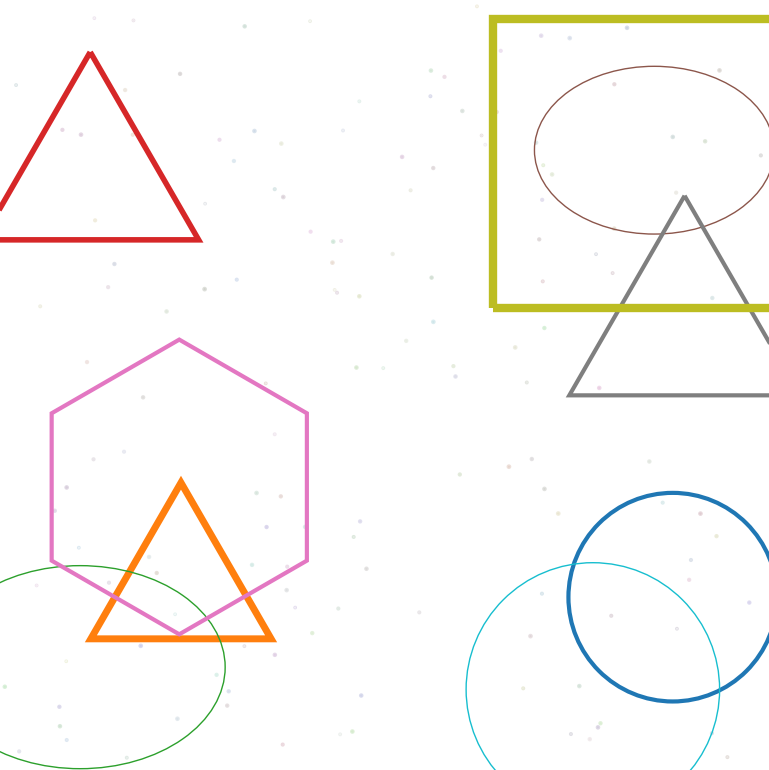[{"shape": "circle", "thickness": 1.5, "radius": 0.68, "center": [0.874, 0.224]}, {"shape": "triangle", "thickness": 2.5, "radius": 0.68, "center": [0.235, 0.238]}, {"shape": "oval", "thickness": 0.5, "radius": 0.94, "center": [0.104, 0.134]}, {"shape": "triangle", "thickness": 2, "radius": 0.81, "center": [0.117, 0.77]}, {"shape": "oval", "thickness": 0.5, "radius": 0.78, "center": [0.85, 0.805]}, {"shape": "hexagon", "thickness": 1.5, "radius": 0.96, "center": [0.233, 0.368]}, {"shape": "triangle", "thickness": 1.5, "radius": 0.86, "center": [0.889, 0.573]}, {"shape": "square", "thickness": 3, "radius": 0.94, "center": [0.828, 0.788]}, {"shape": "circle", "thickness": 0.5, "radius": 0.82, "center": [0.77, 0.105]}]